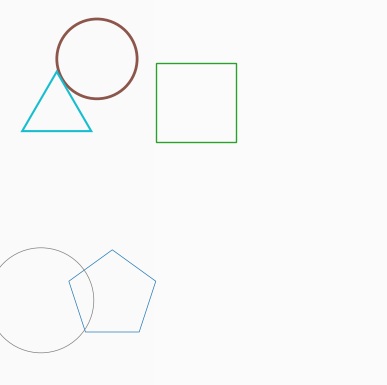[{"shape": "pentagon", "thickness": 0.5, "radius": 0.59, "center": [0.29, 0.233]}, {"shape": "square", "thickness": 1, "radius": 0.52, "center": [0.505, 0.734]}, {"shape": "circle", "thickness": 2, "radius": 0.52, "center": [0.25, 0.847]}, {"shape": "circle", "thickness": 0.5, "radius": 0.68, "center": [0.106, 0.22]}, {"shape": "triangle", "thickness": 1.5, "radius": 0.51, "center": [0.146, 0.711]}]